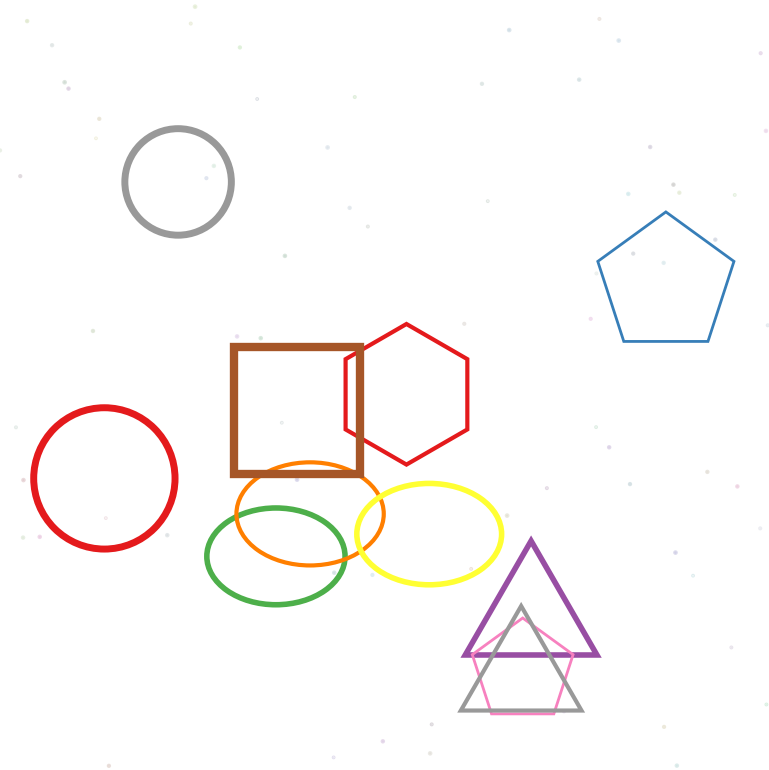[{"shape": "hexagon", "thickness": 1.5, "radius": 0.46, "center": [0.528, 0.488]}, {"shape": "circle", "thickness": 2.5, "radius": 0.46, "center": [0.136, 0.379]}, {"shape": "pentagon", "thickness": 1, "radius": 0.46, "center": [0.865, 0.632]}, {"shape": "oval", "thickness": 2, "radius": 0.45, "center": [0.358, 0.277]}, {"shape": "triangle", "thickness": 2, "radius": 0.49, "center": [0.69, 0.199]}, {"shape": "oval", "thickness": 1.5, "radius": 0.48, "center": [0.403, 0.333]}, {"shape": "oval", "thickness": 2, "radius": 0.47, "center": [0.557, 0.306]}, {"shape": "square", "thickness": 3, "radius": 0.41, "center": [0.386, 0.467]}, {"shape": "pentagon", "thickness": 1, "radius": 0.34, "center": [0.679, 0.129]}, {"shape": "circle", "thickness": 2.5, "radius": 0.35, "center": [0.231, 0.764]}, {"shape": "triangle", "thickness": 1.5, "radius": 0.45, "center": [0.677, 0.122]}]